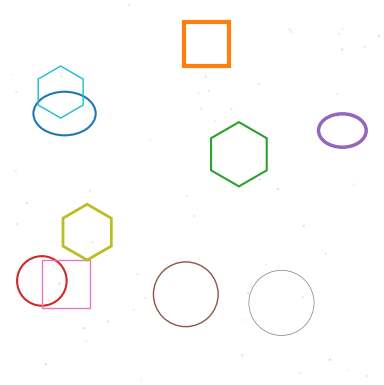[{"shape": "oval", "thickness": 1.5, "radius": 0.4, "center": [0.168, 0.705]}, {"shape": "square", "thickness": 3, "radius": 0.29, "center": [0.537, 0.886]}, {"shape": "hexagon", "thickness": 1.5, "radius": 0.42, "center": [0.621, 0.599]}, {"shape": "circle", "thickness": 1.5, "radius": 0.32, "center": [0.109, 0.27]}, {"shape": "oval", "thickness": 2.5, "radius": 0.31, "center": [0.889, 0.661]}, {"shape": "circle", "thickness": 1, "radius": 0.42, "center": [0.483, 0.236]}, {"shape": "square", "thickness": 1, "radius": 0.31, "center": [0.172, 0.262]}, {"shape": "circle", "thickness": 0.5, "radius": 0.42, "center": [0.731, 0.213]}, {"shape": "hexagon", "thickness": 2, "radius": 0.36, "center": [0.226, 0.397]}, {"shape": "hexagon", "thickness": 1, "radius": 0.34, "center": [0.158, 0.761]}]